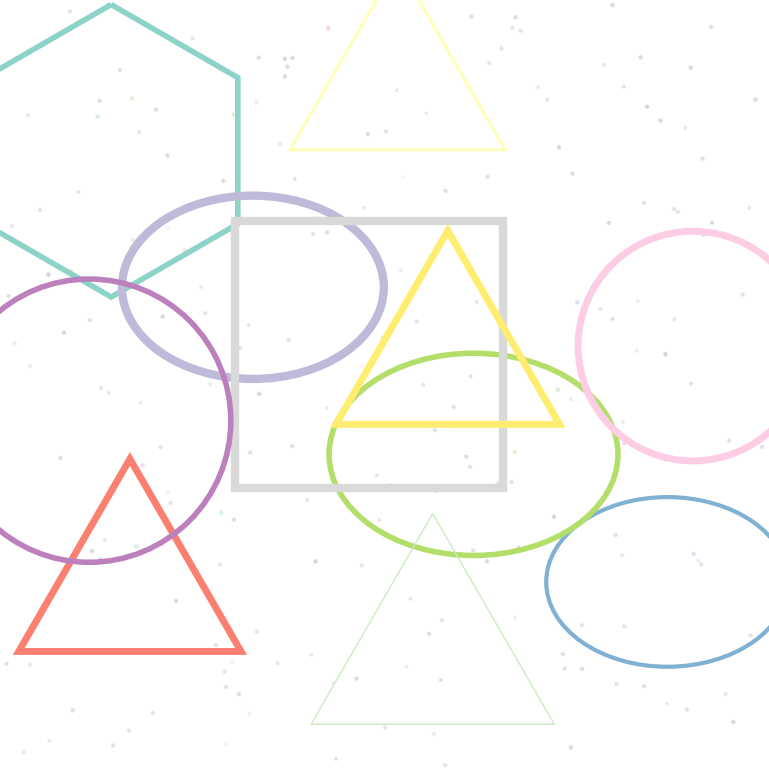[{"shape": "hexagon", "thickness": 2, "radius": 0.95, "center": [0.144, 0.804]}, {"shape": "triangle", "thickness": 1, "radius": 0.81, "center": [0.516, 0.886]}, {"shape": "oval", "thickness": 3, "radius": 0.85, "center": [0.328, 0.627]}, {"shape": "triangle", "thickness": 2.5, "radius": 0.83, "center": [0.169, 0.237]}, {"shape": "oval", "thickness": 1.5, "radius": 0.79, "center": [0.867, 0.244]}, {"shape": "oval", "thickness": 2, "radius": 0.94, "center": [0.615, 0.41]}, {"shape": "circle", "thickness": 2.5, "radius": 0.75, "center": [0.9, 0.551]}, {"shape": "square", "thickness": 3, "radius": 0.87, "center": [0.48, 0.54]}, {"shape": "circle", "thickness": 2, "radius": 0.92, "center": [0.116, 0.454]}, {"shape": "triangle", "thickness": 0.5, "radius": 0.91, "center": [0.562, 0.151]}, {"shape": "triangle", "thickness": 2.5, "radius": 0.84, "center": [0.581, 0.533]}]